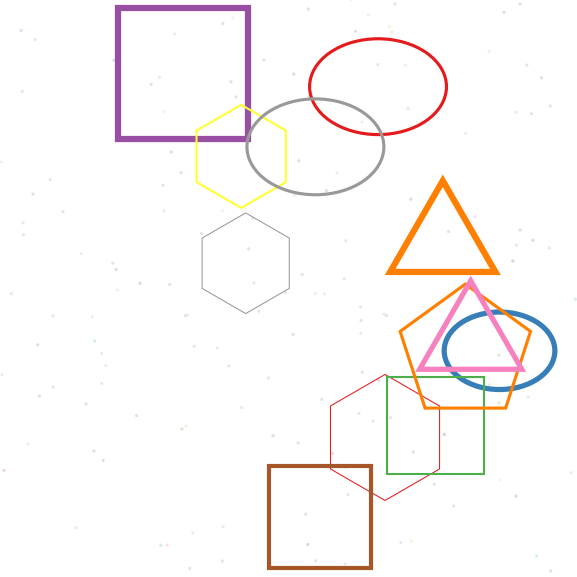[{"shape": "oval", "thickness": 1.5, "radius": 0.59, "center": [0.655, 0.849]}, {"shape": "hexagon", "thickness": 0.5, "radius": 0.55, "center": [0.667, 0.242]}, {"shape": "oval", "thickness": 2.5, "radius": 0.48, "center": [0.865, 0.392]}, {"shape": "square", "thickness": 1, "radius": 0.42, "center": [0.754, 0.263]}, {"shape": "square", "thickness": 3, "radius": 0.56, "center": [0.317, 0.872]}, {"shape": "pentagon", "thickness": 1.5, "radius": 0.59, "center": [0.806, 0.389]}, {"shape": "triangle", "thickness": 3, "radius": 0.53, "center": [0.767, 0.581]}, {"shape": "hexagon", "thickness": 1, "radius": 0.45, "center": [0.418, 0.728]}, {"shape": "square", "thickness": 2, "radius": 0.44, "center": [0.555, 0.103]}, {"shape": "triangle", "thickness": 2.5, "radius": 0.51, "center": [0.815, 0.411]}, {"shape": "oval", "thickness": 1.5, "radius": 0.59, "center": [0.546, 0.745]}, {"shape": "hexagon", "thickness": 0.5, "radius": 0.44, "center": [0.425, 0.543]}]